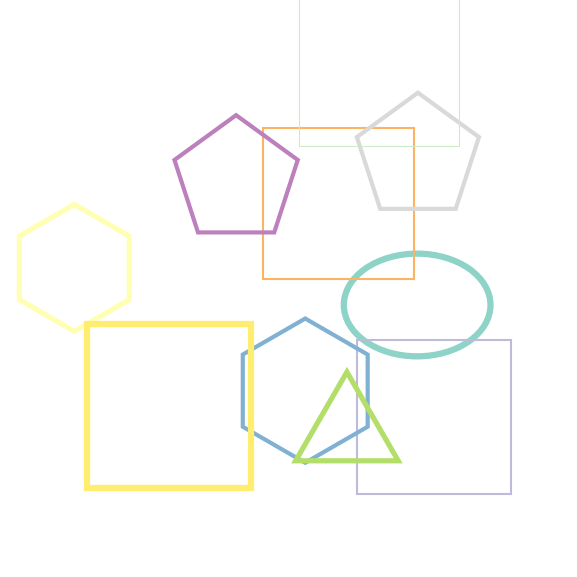[{"shape": "oval", "thickness": 3, "radius": 0.64, "center": [0.722, 0.471]}, {"shape": "hexagon", "thickness": 2.5, "radius": 0.55, "center": [0.129, 0.535]}, {"shape": "square", "thickness": 1, "radius": 0.67, "center": [0.752, 0.277]}, {"shape": "hexagon", "thickness": 2, "radius": 0.62, "center": [0.529, 0.323]}, {"shape": "square", "thickness": 1, "radius": 0.65, "center": [0.587, 0.647]}, {"shape": "triangle", "thickness": 2.5, "radius": 0.51, "center": [0.601, 0.252]}, {"shape": "pentagon", "thickness": 2, "radius": 0.56, "center": [0.724, 0.727]}, {"shape": "pentagon", "thickness": 2, "radius": 0.56, "center": [0.409, 0.687]}, {"shape": "square", "thickness": 0.5, "radius": 0.69, "center": [0.656, 0.886]}, {"shape": "square", "thickness": 3, "radius": 0.71, "center": [0.292, 0.297]}]